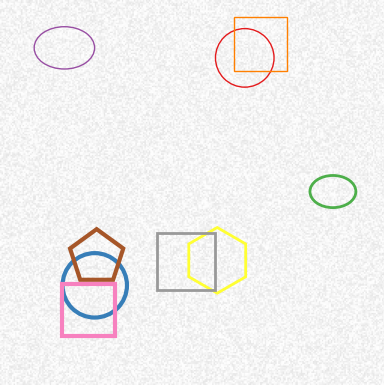[{"shape": "circle", "thickness": 1, "radius": 0.38, "center": [0.636, 0.85]}, {"shape": "circle", "thickness": 3, "radius": 0.42, "center": [0.246, 0.259]}, {"shape": "oval", "thickness": 2, "radius": 0.3, "center": [0.865, 0.502]}, {"shape": "oval", "thickness": 1, "radius": 0.39, "center": [0.167, 0.876]}, {"shape": "square", "thickness": 1, "radius": 0.35, "center": [0.676, 0.886]}, {"shape": "hexagon", "thickness": 2, "radius": 0.43, "center": [0.564, 0.324]}, {"shape": "pentagon", "thickness": 3, "radius": 0.36, "center": [0.251, 0.332]}, {"shape": "square", "thickness": 3, "radius": 0.34, "center": [0.23, 0.195]}, {"shape": "square", "thickness": 2, "radius": 0.37, "center": [0.483, 0.321]}]